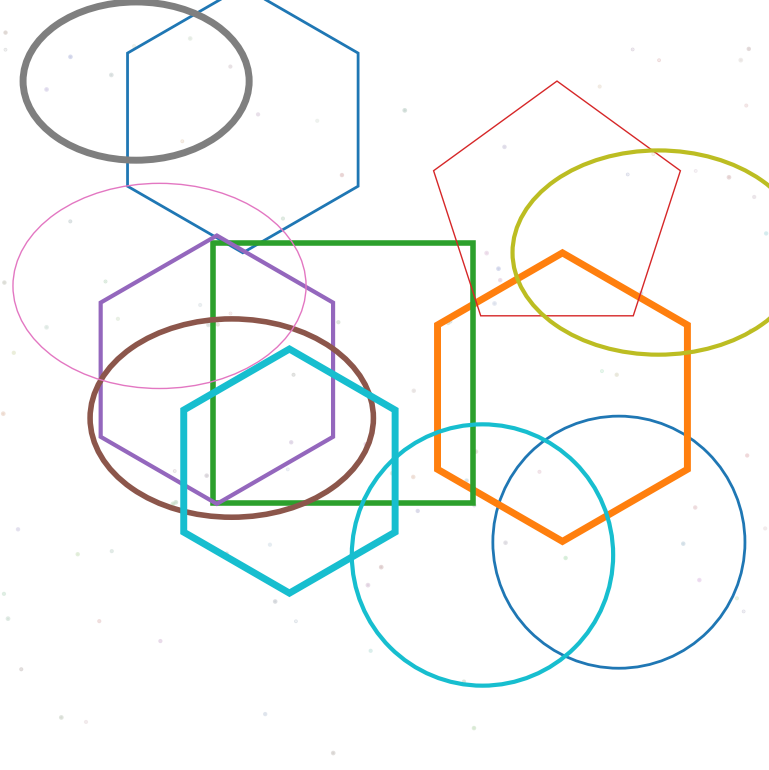[{"shape": "hexagon", "thickness": 1, "radius": 0.86, "center": [0.315, 0.845]}, {"shape": "circle", "thickness": 1, "radius": 0.82, "center": [0.804, 0.296]}, {"shape": "hexagon", "thickness": 2.5, "radius": 0.94, "center": [0.73, 0.484]}, {"shape": "square", "thickness": 2, "radius": 0.84, "center": [0.446, 0.515]}, {"shape": "pentagon", "thickness": 0.5, "radius": 0.84, "center": [0.723, 0.726]}, {"shape": "hexagon", "thickness": 1.5, "radius": 0.87, "center": [0.282, 0.52]}, {"shape": "oval", "thickness": 2, "radius": 0.92, "center": [0.301, 0.457]}, {"shape": "oval", "thickness": 0.5, "radius": 0.95, "center": [0.207, 0.629]}, {"shape": "oval", "thickness": 2.5, "radius": 0.73, "center": [0.177, 0.895]}, {"shape": "oval", "thickness": 1.5, "radius": 0.95, "center": [0.855, 0.672]}, {"shape": "circle", "thickness": 1.5, "radius": 0.85, "center": [0.627, 0.279]}, {"shape": "hexagon", "thickness": 2.5, "radius": 0.79, "center": [0.376, 0.388]}]